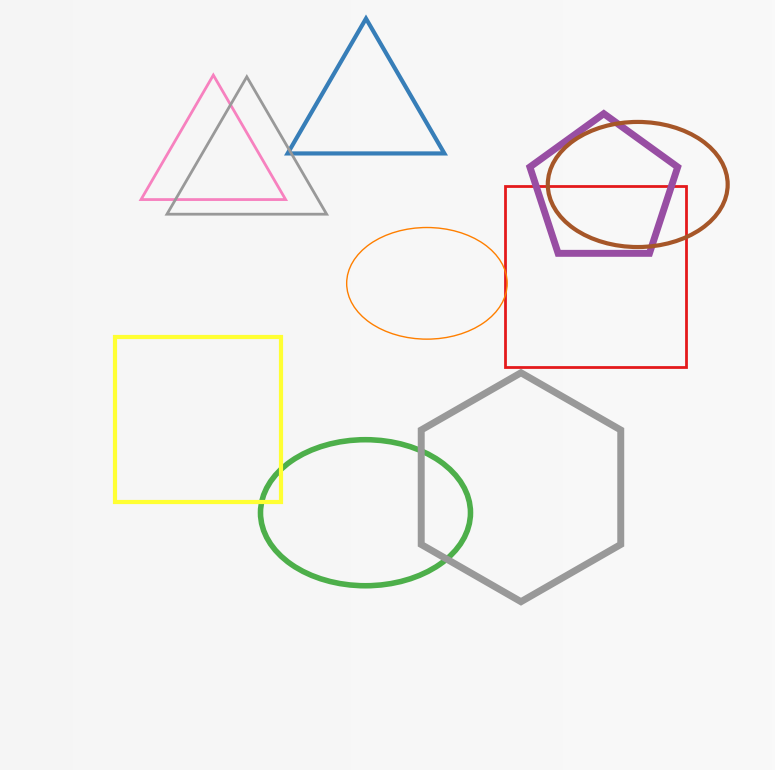[{"shape": "square", "thickness": 1, "radius": 0.59, "center": [0.768, 0.641]}, {"shape": "triangle", "thickness": 1.5, "radius": 0.58, "center": [0.472, 0.859]}, {"shape": "oval", "thickness": 2, "radius": 0.68, "center": [0.472, 0.334]}, {"shape": "pentagon", "thickness": 2.5, "radius": 0.5, "center": [0.779, 0.752]}, {"shape": "oval", "thickness": 0.5, "radius": 0.52, "center": [0.551, 0.632]}, {"shape": "square", "thickness": 1.5, "radius": 0.54, "center": [0.256, 0.456]}, {"shape": "oval", "thickness": 1.5, "radius": 0.58, "center": [0.823, 0.76]}, {"shape": "triangle", "thickness": 1, "radius": 0.54, "center": [0.275, 0.795]}, {"shape": "hexagon", "thickness": 2.5, "radius": 0.74, "center": [0.672, 0.367]}, {"shape": "triangle", "thickness": 1, "radius": 0.59, "center": [0.318, 0.781]}]